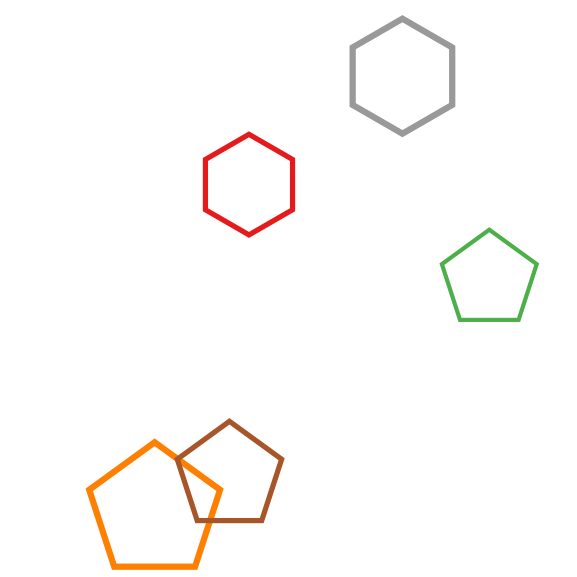[{"shape": "hexagon", "thickness": 2.5, "radius": 0.44, "center": [0.431, 0.679]}, {"shape": "pentagon", "thickness": 2, "radius": 0.43, "center": [0.847, 0.515]}, {"shape": "pentagon", "thickness": 3, "radius": 0.6, "center": [0.268, 0.114]}, {"shape": "pentagon", "thickness": 2.5, "radius": 0.48, "center": [0.397, 0.175]}, {"shape": "hexagon", "thickness": 3, "radius": 0.5, "center": [0.697, 0.867]}]